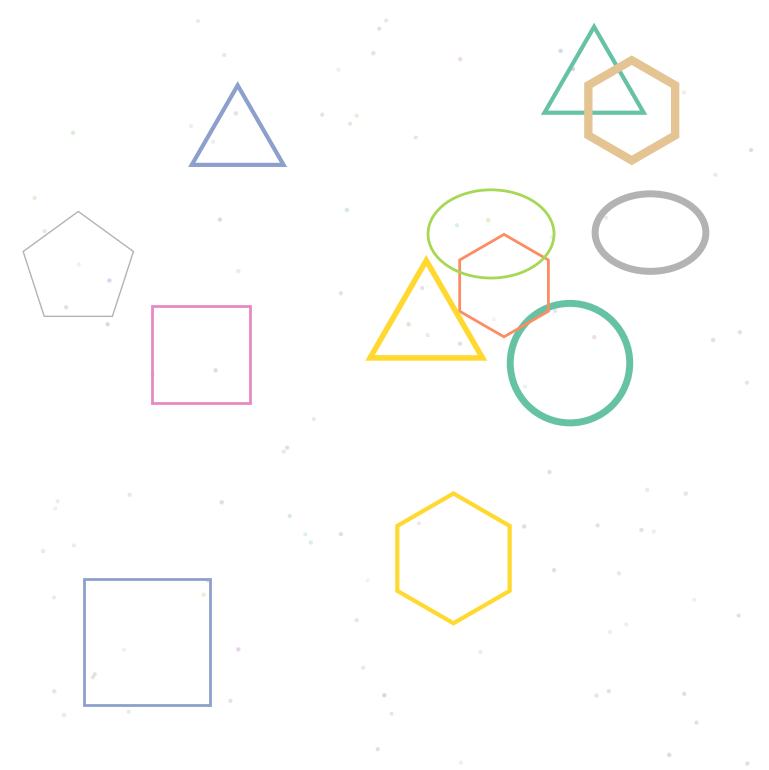[{"shape": "circle", "thickness": 2.5, "radius": 0.39, "center": [0.74, 0.528]}, {"shape": "triangle", "thickness": 1.5, "radius": 0.37, "center": [0.772, 0.891]}, {"shape": "hexagon", "thickness": 1, "radius": 0.33, "center": [0.655, 0.629]}, {"shape": "triangle", "thickness": 1.5, "radius": 0.34, "center": [0.309, 0.82]}, {"shape": "square", "thickness": 1, "radius": 0.41, "center": [0.191, 0.167]}, {"shape": "square", "thickness": 1, "radius": 0.32, "center": [0.261, 0.54]}, {"shape": "oval", "thickness": 1, "radius": 0.41, "center": [0.638, 0.696]}, {"shape": "triangle", "thickness": 2, "radius": 0.42, "center": [0.554, 0.577]}, {"shape": "hexagon", "thickness": 1.5, "radius": 0.42, "center": [0.589, 0.275]}, {"shape": "hexagon", "thickness": 3, "radius": 0.33, "center": [0.82, 0.857]}, {"shape": "pentagon", "thickness": 0.5, "radius": 0.38, "center": [0.102, 0.65]}, {"shape": "oval", "thickness": 2.5, "radius": 0.36, "center": [0.845, 0.698]}]